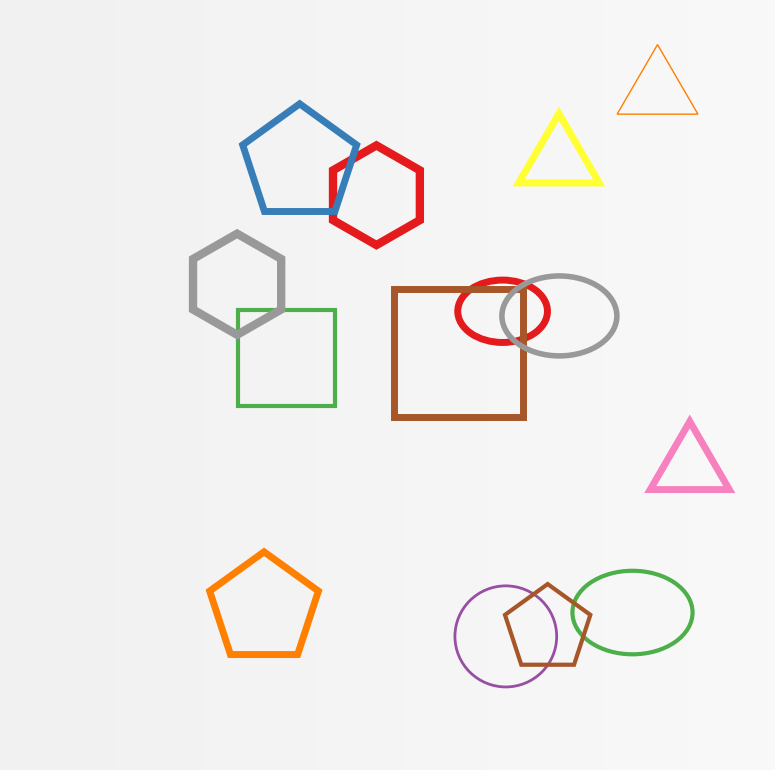[{"shape": "oval", "thickness": 2.5, "radius": 0.29, "center": [0.649, 0.596]}, {"shape": "hexagon", "thickness": 3, "radius": 0.32, "center": [0.486, 0.746]}, {"shape": "pentagon", "thickness": 2.5, "radius": 0.39, "center": [0.387, 0.788]}, {"shape": "oval", "thickness": 1.5, "radius": 0.39, "center": [0.816, 0.204]}, {"shape": "square", "thickness": 1.5, "radius": 0.31, "center": [0.37, 0.535]}, {"shape": "circle", "thickness": 1, "radius": 0.33, "center": [0.653, 0.174]}, {"shape": "pentagon", "thickness": 2.5, "radius": 0.37, "center": [0.341, 0.21]}, {"shape": "triangle", "thickness": 0.5, "radius": 0.3, "center": [0.848, 0.882]}, {"shape": "triangle", "thickness": 2.5, "radius": 0.3, "center": [0.721, 0.792]}, {"shape": "pentagon", "thickness": 1.5, "radius": 0.29, "center": [0.707, 0.184]}, {"shape": "square", "thickness": 2.5, "radius": 0.42, "center": [0.592, 0.541]}, {"shape": "triangle", "thickness": 2.5, "radius": 0.29, "center": [0.89, 0.394]}, {"shape": "hexagon", "thickness": 3, "radius": 0.33, "center": [0.306, 0.631]}, {"shape": "oval", "thickness": 2, "radius": 0.37, "center": [0.722, 0.59]}]